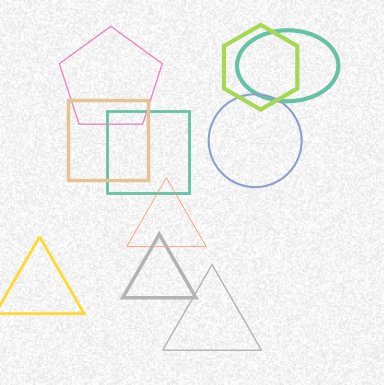[{"shape": "oval", "thickness": 3, "radius": 0.66, "center": [0.747, 0.829]}, {"shape": "square", "thickness": 2, "radius": 0.54, "center": [0.385, 0.606]}, {"shape": "triangle", "thickness": 0.5, "radius": 0.6, "center": [0.432, 0.419]}, {"shape": "circle", "thickness": 1.5, "radius": 0.6, "center": [0.663, 0.635]}, {"shape": "pentagon", "thickness": 1, "radius": 0.7, "center": [0.288, 0.791]}, {"shape": "hexagon", "thickness": 3, "radius": 0.55, "center": [0.677, 0.825]}, {"shape": "triangle", "thickness": 2, "radius": 0.67, "center": [0.103, 0.252]}, {"shape": "square", "thickness": 2.5, "radius": 0.52, "center": [0.28, 0.636]}, {"shape": "triangle", "thickness": 2.5, "radius": 0.55, "center": [0.414, 0.282]}, {"shape": "triangle", "thickness": 1, "radius": 0.74, "center": [0.551, 0.164]}]